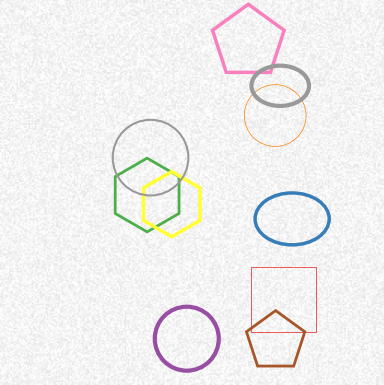[{"shape": "square", "thickness": 0.5, "radius": 0.42, "center": [0.736, 0.221]}, {"shape": "oval", "thickness": 2.5, "radius": 0.48, "center": [0.759, 0.431]}, {"shape": "hexagon", "thickness": 2, "radius": 0.48, "center": [0.382, 0.493]}, {"shape": "circle", "thickness": 3, "radius": 0.42, "center": [0.485, 0.12]}, {"shape": "circle", "thickness": 0.5, "radius": 0.4, "center": [0.715, 0.7]}, {"shape": "hexagon", "thickness": 2.5, "radius": 0.42, "center": [0.446, 0.47]}, {"shape": "pentagon", "thickness": 2, "radius": 0.4, "center": [0.716, 0.114]}, {"shape": "pentagon", "thickness": 2.5, "radius": 0.49, "center": [0.645, 0.891]}, {"shape": "circle", "thickness": 1.5, "radius": 0.49, "center": [0.391, 0.591]}, {"shape": "oval", "thickness": 3, "radius": 0.37, "center": [0.728, 0.777]}]